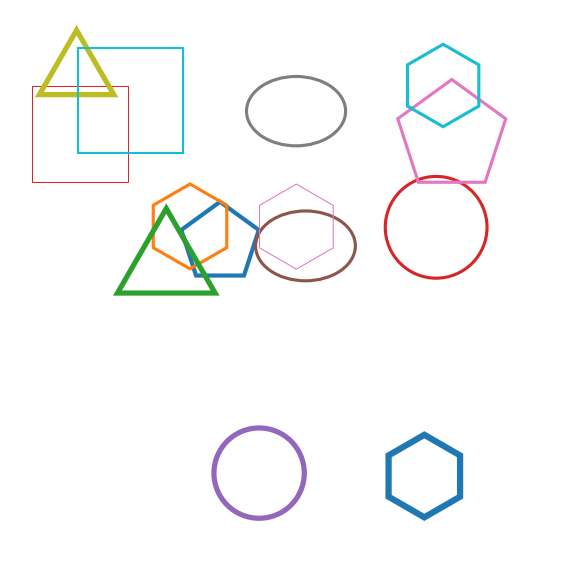[{"shape": "pentagon", "thickness": 2, "radius": 0.35, "center": [0.381, 0.579]}, {"shape": "hexagon", "thickness": 3, "radius": 0.36, "center": [0.735, 0.175]}, {"shape": "hexagon", "thickness": 1.5, "radius": 0.37, "center": [0.329, 0.607]}, {"shape": "triangle", "thickness": 2.5, "radius": 0.49, "center": [0.288, 0.54]}, {"shape": "circle", "thickness": 1.5, "radius": 0.44, "center": [0.755, 0.606]}, {"shape": "square", "thickness": 0.5, "radius": 0.42, "center": [0.139, 0.768]}, {"shape": "circle", "thickness": 2.5, "radius": 0.39, "center": [0.449, 0.18]}, {"shape": "oval", "thickness": 1.5, "radius": 0.43, "center": [0.529, 0.573]}, {"shape": "hexagon", "thickness": 0.5, "radius": 0.37, "center": [0.513, 0.607]}, {"shape": "pentagon", "thickness": 1.5, "radius": 0.49, "center": [0.782, 0.763]}, {"shape": "oval", "thickness": 1.5, "radius": 0.43, "center": [0.513, 0.807]}, {"shape": "triangle", "thickness": 2.5, "radius": 0.37, "center": [0.133, 0.872]}, {"shape": "square", "thickness": 1, "radius": 0.45, "center": [0.226, 0.825]}, {"shape": "hexagon", "thickness": 1.5, "radius": 0.36, "center": [0.767, 0.851]}]